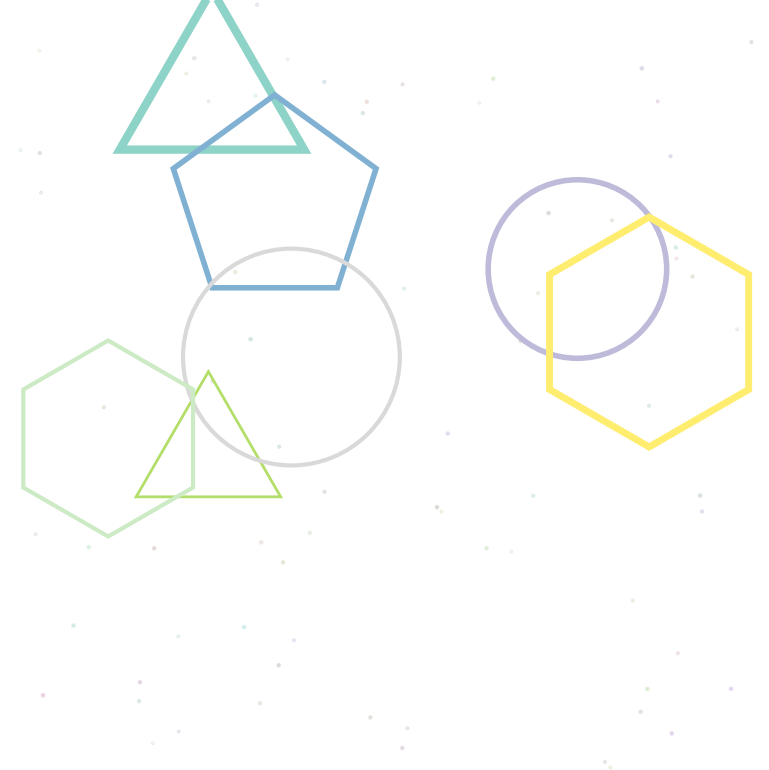[{"shape": "triangle", "thickness": 3, "radius": 0.69, "center": [0.275, 0.875]}, {"shape": "circle", "thickness": 2, "radius": 0.58, "center": [0.75, 0.651]}, {"shape": "pentagon", "thickness": 2, "radius": 0.69, "center": [0.357, 0.738]}, {"shape": "triangle", "thickness": 1, "radius": 0.54, "center": [0.271, 0.409]}, {"shape": "circle", "thickness": 1.5, "radius": 0.7, "center": [0.378, 0.536]}, {"shape": "hexagon", "thickness": 1.5, "radius": 0.64, "center": [0.141, 0.431]}, {"shape": "hexagon", "thickness": 2.5, "radius": 0.75, "center": [0.843, 0.569]}]